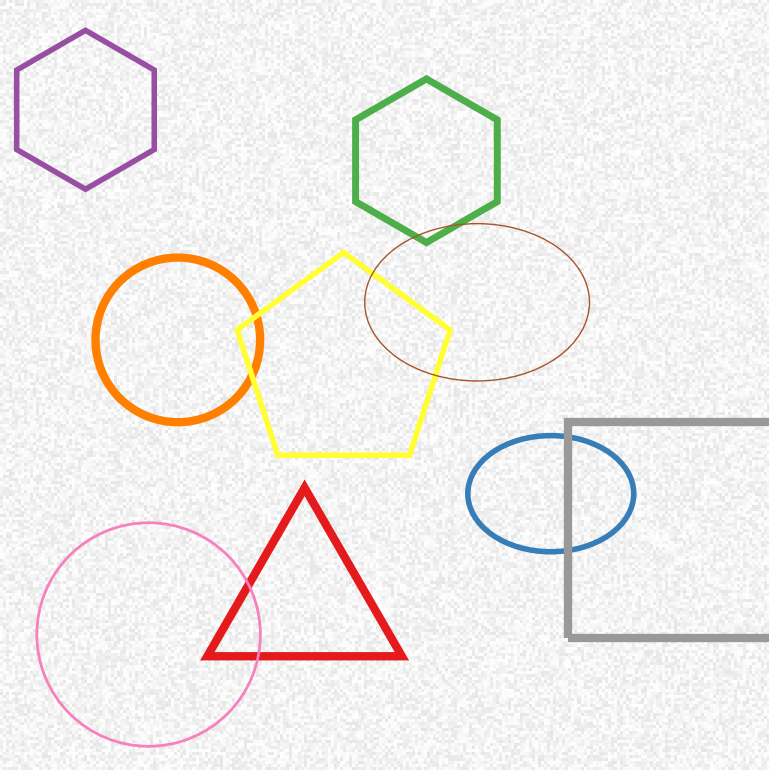[{"shape": "triangle", "thickness": 3, "radius": 0.73, "center": [0.396, 0.221]}, {"shape": "oval", "thickness": 2, "radius": 0.54, "center": [0.715, 0.359]}, {"shape": "hexagon", "thickness": 2.5, "radius": 0.53, "center": [0.554, 0.791]}, {"shape": "hexagon", "thickness": 2, "radius": 0.52, "center": [0.111, 0.857]}, {"shape": "circle", "thickness": 3, "radius": 0.53, "center": [0.231, 0.559]}, {"shape": "pentagon", "thickness": 2, "radius": 0.73, "center": [0.446, 0.527]}, {"shape": "oval", "thickness": 0.5, "radius": 0.73, "center": [0.62, 0.607]}, {"shape": "circle", "thickness": 1, "radius": 0.73, "center": [0.193, 0.176]}, {"shape": "square", "thickness": 3, "radius": 0.7, "center": [0.878, 0.311]}]